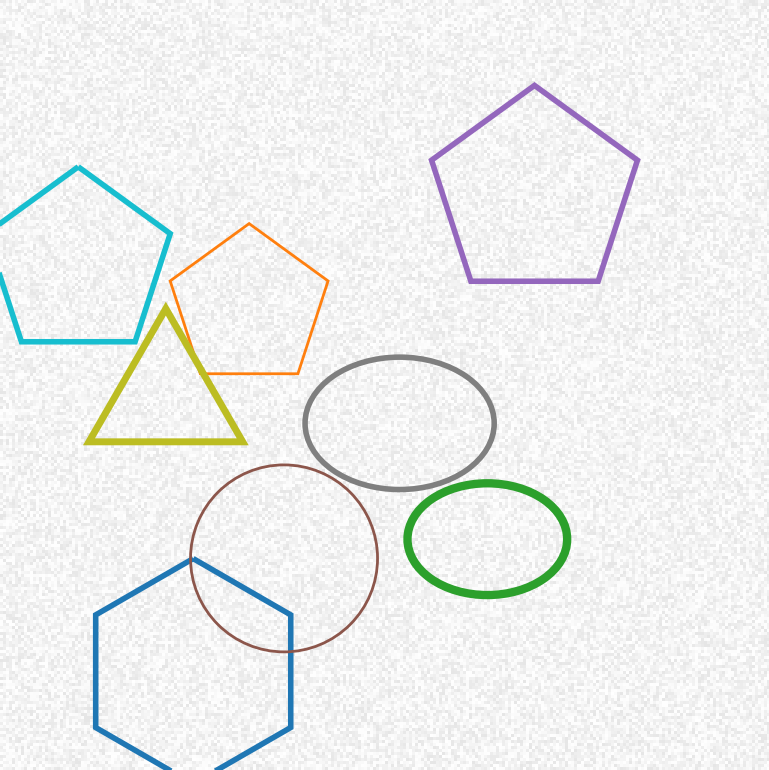[{"shape": "hexagon", "thickness": 2, "radius": 0.73, "center": [0.251, 0.128]}, {"shape": "pentagon", "thickness": 1, "radius": 0.54, "center": [0.324, 0.602]}, {"shape": "oval", "thickness": 3, "radius": 0.52, "center": [0.633, 0.3]}, {"shape": "pentagon", "thickness": 2, "radius": 0.7, "center": [0.694, 0.748]}, {"shape": "circle", "thickness": 1, "radius": 0.61, "center": [0.369, 0.275]}, {"shape": "oval", "thickness": 2, "radius": 0.61, "center": [0.519, 0.45]}, {"shape": "triangle", "thickness": 2.5, "radius": 0.58, "center": [0.215, 0.484]}, {"shape": "pentagon", "thickness": 2, "radius": 0.63, "center": [0.102, 0.658]}]